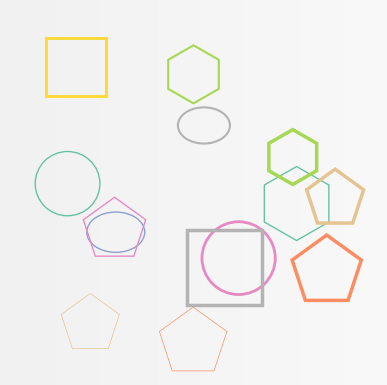[{"shape": "hexagon", "thickness": 1, "radius": 0.48, "center": [0.765, 0.471]}, {"shape": "circle", "thickness": 1, "radius": 0.42, "center": [0.174, 0.523]}, {"shape": "pentagon", "thickness": 0.5, "radius": 0.46, "center": [0.498, 0.111]}, {"shape": "pentagon", "thickness": 2.5, "radius": 0.47, "center": [0.843, 0.296]}, {"shape": "oval", "thickness": 1, "radius": 0.37, "center": [0.299, 0.397]}, {"shape": "pentagon", "thickness": 1, "radius": 0.42, "center": [0.296, 0.403]}, {"shape": "circle", "thickness": 2, "radius": 0.47, "center": [0.616, 0.33]}, {"shape": "hexagon", "thickness": 2.5, "radius": 0.36, "center": [0.756, 0.592]}, {"shape": "hexagon", "thickness": 1.5, "radius": 0.38, "center": [0.499, 0.807]}, {"shape": "square", "thickness": 2, "radius": 0.38, "center": [0.196, 0.826]}, {"shape": "pentagon", "thickness": 2.5, "radius": 0.39, "center": [0.865, 0.483]}, {"shape": "pentagon", "thickness": 0.5, "radius": 0.39, "center": [0.233, 0.159]}, {"shape": "oval", "thickness": 1.5, "radius": 0.34, "center": [0.526, 0.674]}, {"shape": "square", "thickness": 2.5, "radius": 0.49, "center": [0.579, 0.306]}]